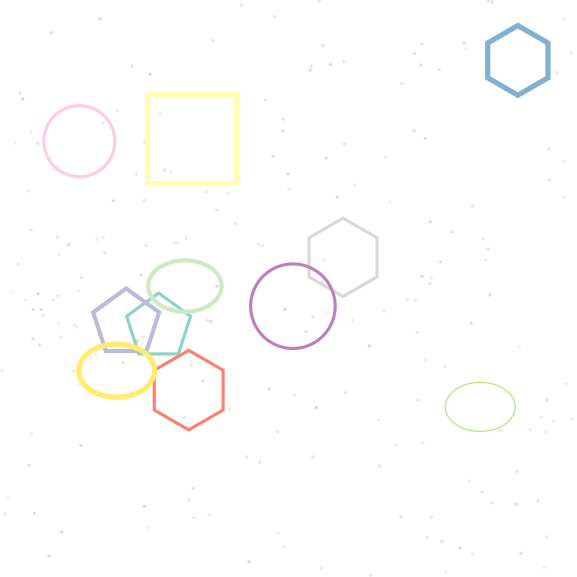[{"shape": "pentagon", "thickness": 1.5, "radius": 0.29, "center": [0.275, 0.433]}, {"shape": "square", "thickness": 2.5, "radius": 0.38, "center": [0.332, 0.759]}, {"shape": "pentagon", "thickness": 2, "radius": 0.3, "center": [0.218, 0.44]}, {"shape": "hexagon", "thickness": 1.5, "radius": 0.34, "center": [0.327, 0.324]}, {"shape": "hexagon", "thickness": 2.5, "radius": 0.3, "center": [0.897, 0.895]}, {"shape": "oval", "thickness": 0.5, "radius": 0.3, "center": [0.832, 0.295]}, {"shape": "circle", "thickness": 1.5, "radius": 0.31, "center": [0.137, 0.755]}, {"shape": "hexagon", "thickness": 1.5, "radius": 0.34, "center": [0.594, 0.554]}, {"shape": "circle", "thickness": 1.5, "radius": 0.37, "center": [0.507, 0.469]}, {"shape": "oval", "thickness": 2, "radius": 0.32, "center": [0.32, 0.504]}, {"shape": "oval", "thickness": 2.5, "radius": 0.33, "center": [0.202, 0.357]}]